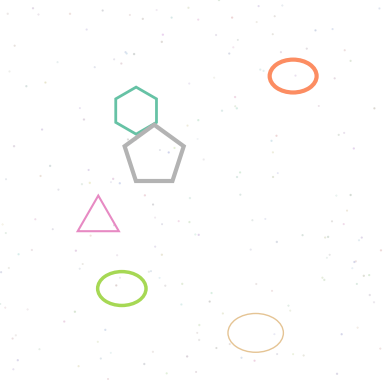[{"shape": "hexagon", "thickness": 2, "radius": 0.31, "center": [0.354, 0.713]}, {"shape": "oval", "thickness": 3, "radius": 0.3, "center": [0.761, 0.802]}, {"shape": "triangle", "thickness": 1.5, "radius": 0.31, "center": [0.255, 0.43]}, {"shape": "oval", "thickness": 2.5, "radius": 0.31, "center": [0.316, 0.251]}, {"shape": "oval", "thickness": 1, "radius": 0.36, "center": [0.664, 0.135]}, {"shape": "pentagon", "thickness": 3, "radius": 0.4, "center": [0.4, 0.595]}]